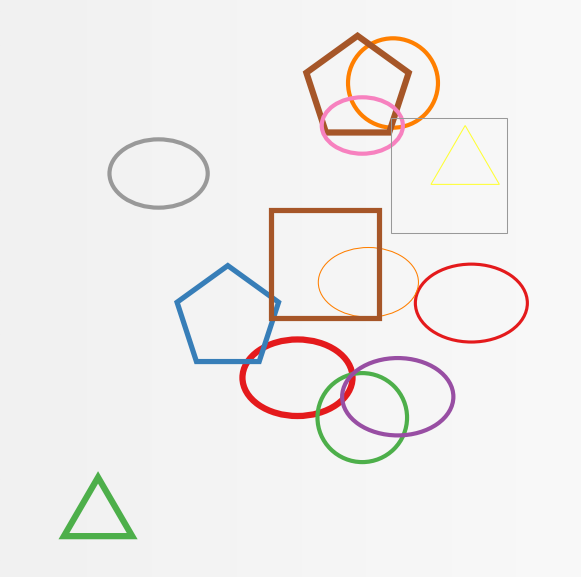[{"shape": "oval", "thickness": 3, "radius": 0.47, "center": [0.512, 0.345]}, {"shape": "oval", "thickness": 1.5, "radius": 0.48, "center": [0.811, 0.474]}, {"shape": "pentagon", "thickness": 2.5, "radius": 0.46, "center": [0.392, 0.447]}, {"shape": "triangle", "thickness": 3, "radius": 0.34, "center": [0.169, 0.105]}, {"shape": "circle", "thickness": 2, "radius": 0.39, "center": [0.623, 0.276]}, {"shape": "oval", "thickness": 2, "radius": 0.48, "center": [0.684, 0.312]}, {"shape": "oval", "thickness": 0.5, "radius": 0.43, "center": [0.634, 0.51]}, {"shape": "circle", "thickness": 2, "radius": 0.39, "center": [0.676, 0.855]}, {"shape": "triangle", "thickness": 0.5, "radius": 0.34, "center": [0.8, 0.714]}, {"shape": "square", "thickness": 2.5, "radius": 0.46, "center": [0.559, 0.542]}, {"shape": "pentagon", "thickness": 3, "radius": 0.46, "center": [0.615, 0.845]}, {"shape": "oval", "thickness": 2, "radius": 0.35, "center": [0.623, 0.782]}, {"shape": "square", "thickness": 0.5, "radius": 0.5, "center": [0.772, 0.695]}, {"shape": "oval", "thickness": 2, "radius": 0.42, "center": [0.273, 0.699]}]